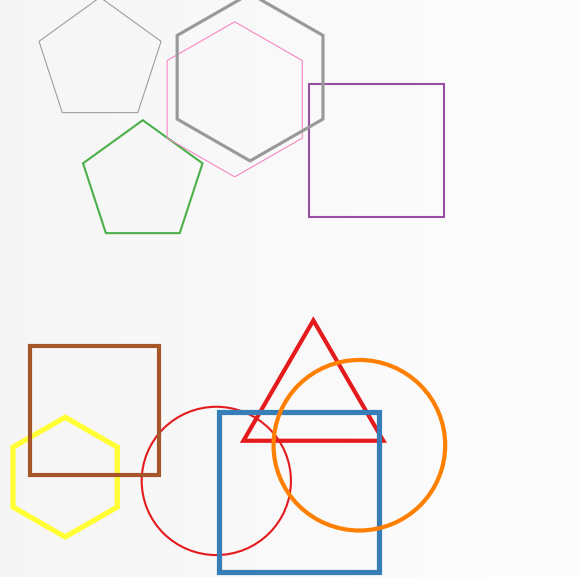[{"shape": "triangle", "thickness": 2, "radius": 0.69, "center": [0.539, 0.305]}, {"shape": "circle", "thickness": 1, "radius": 0.64, "center": [0.372, 0.166]}, {"shape": "square", "thickness": 2.5, "radius": 0.69, "center": [0.515, 0.147]}, {"shape": "pentagon", "thickness": 1, "radius": 0.54, "center": [0.246, 0.683]}, {"shape": "square", "thickness": 1, "radius": 0.58, "center": [0.648, 0.739]}, {"shape": "circle", "thickness": 2, "radius": 0.74, "center": [0.618, 0.228]}, {"shape": "hexagon", "thickness": 2.5, "radius": 0.52, "center": [0.112, 0.173]}, {"shape": "square", "thickness": 2, "radius": 0.56, "center": [0.163, 0.289]}, {"shape": "hexagon", "thickness": 0.5, "radius": 0.67, "center": [0.404, 0.827]}, {"shape": "hexagon", "thickness": 1.5, "radius": 0.72, "center": [0.43, 0.865]}, {"shape": "pentagon", "thickness": 0.5, "radius": 0.55, "center": [0.172, 0.893]}]